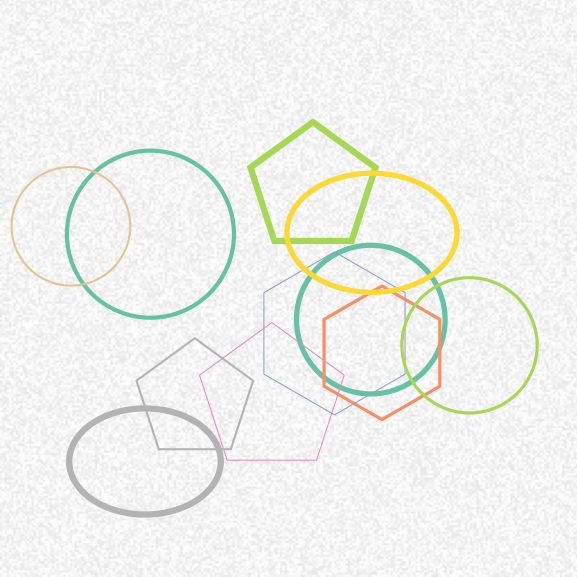[{"shape": "circle", "thickness": 2, "radius": 0.72, "center": [0.261, 0.594]}, {"shape": "circle", "thickness": 2.5, "radius": 0.64, "center": [0.642, 0.446]}, {"shape": "hexagon", "thickness": 1.5, "radius": 0.58, "center": [0.661, 0.388]}, {"shape": "hexagon", "thickness": 0.5, "radius": 0.71, "center": [0.579, 0.422]}, {"shape": "pentagon", "thickness": 0.5, "radius": 0.66, "center": [0.471, 0.309]}, {"shape": "pentagon", "thickness": 3, "radius": 0.57, "center": [0.542, 0.674]}, {"shape": "circle", "thickness": 1.5, "radius": 0.59, "center": [0.813, 0.401]}, {"shape": "oval", "thickness": 2.5, "radius": 0.74, "center": [0.644, 0.596]}, {"shape": "circle", "thickness": 1, "radius": 0.51, "center": [0.123, 0.607]}, {"shape": "pentagon", "thickness": 1, "radius": 0.53, "center": [0.337, 0.307]}, {"shape": "oval", "thickness": 3, "radius": 0.66, "center": [0.251, 0.2]}]